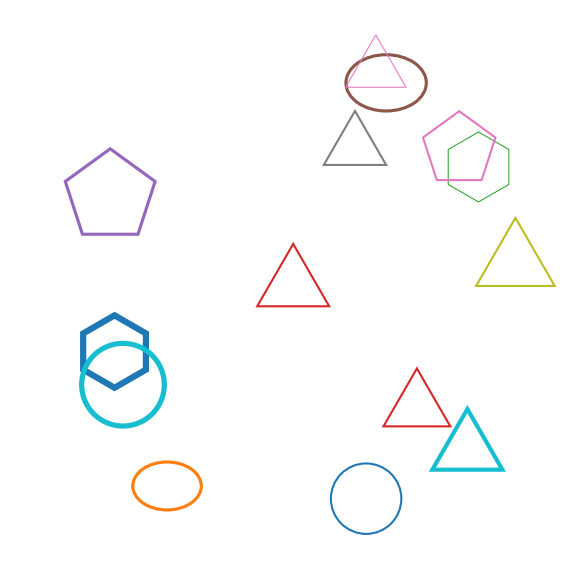[{"shape": "circle", "thickness": 1, "radius": 0.3, "center": [0.634, 0.136]}, {"shape": "hexagon", "thickness": 3, "radius": 0.31, "center": [0.198, 0.39]}, {"shape": "oval", "thickness": 1.5, "radius": 0.3, "center": [0.289, 0.158]}, {"shape": "hexagon", "thickness": 0.5, "radius": 0.3, "center": [0.829, 0.71]}, {"shape": "triangle", "thickness": 1, "radius": 0.36, "center": [0.508, 0.505]}, {"shape": "triangle", "thickness": 1, "radius": 0.33, "center": [0.722, 0.294]}, {"shape": "pentagon", "thickness": 1.5, "radius": 0.41, "center": [0.191, 0.66]}, {"shape": "oval", "thickness": 1.5, "radius": 0.35, "center": [0.669, 0.856]}, {"shape": "triangle", "thickness": 0.5, "radius": 0.3, "center": [0.651, 0.878]}, {"shape": "pentagon", "thickness": 1, "radius": 0.33, "center": [0.795, 0.741]}, {"shape": "triangle", "thickness": 1, "radius": 0.31, "center": [0.615, 0.745]}, {"shape": "triangle", "thickness": 1, "radius": 0.39, "center": [0.893, 0.543]}, {"shape": "triangle", "thickness": 2, "radius": 0.35, "center": [0.809, 0.221]}, {"shape": "circle", "thickness": 2.5, "radius": 0.36, "center": [0.213, 0.333]}]